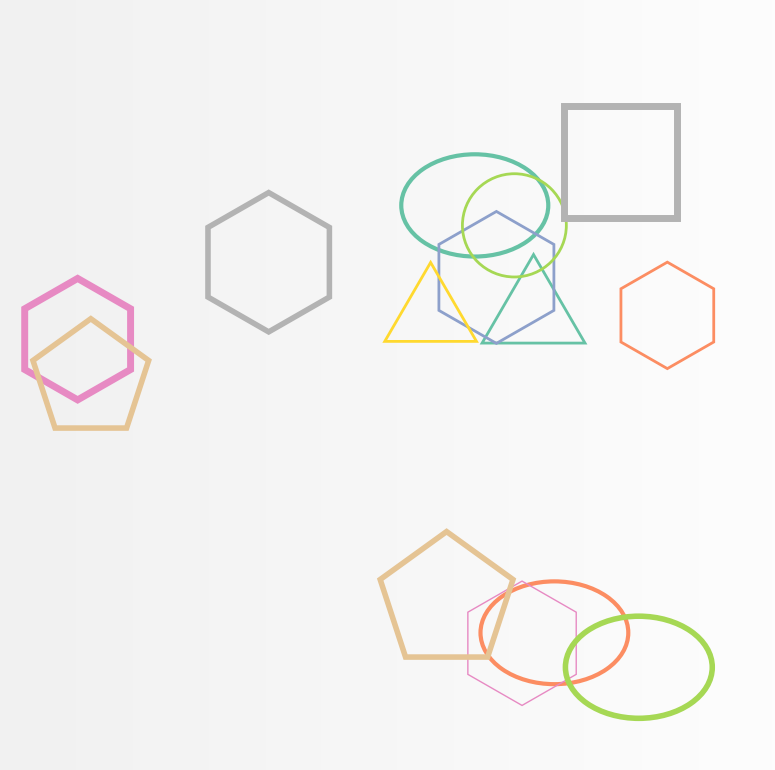[{"shape": "triangle", "thickness": 1, "radius": 0.38, "center": [0.688, 0.593]}, {"shape": "oval", "thickness": 1.5, "radius": 0.47, "center": [0.613, 0.733]}, {"shape": "hexagon", "thickness": 1, "radius": 0.35, "center": [0.861, 0.59]}, {"shape": "oval", "thickness": 1.5, "radius": 0.48, "center": [0.715, 0.178]}, {"shape": "hexagon", "thickness": 1, "radius": 0.43, "center": [0.641, 0.64]}, {"shape": "hexagon", "thickness": 0.5, "radius": 0.4, "center": [0.674, 0.165]}, {"shape": "hexagon", "thickness": 2.5, "radius": 0.39, "center": [0.1, 0.56]}, {"shape": "circle", "thickness": 1, "radius": 0.34, "center": [0.664, 0.707]}, {"shape": "oval", "thickness": 2, "radius": 0.47, "center": [0.824, 0.133]}, {"shape": "triangle", "thickness": 1, "radius": 0.34, "center": [0.556, 0.591]}, {"shape": "pentagon", "thickness": 2, "radius": 0.39, "center": [0.117, 0.508]}, {"shape": "pentagon", "thickness": 2, "radius": 0.45, "center": [0.576, 0.22]}, {"shape": "square", "thickness": 2.5, "radius": 0.36, "center": [0.8, 0.789]}, {"shape": "hexagon", "thickness": 2, "radius": 0.45, "center": [0.347, 0.659]}]